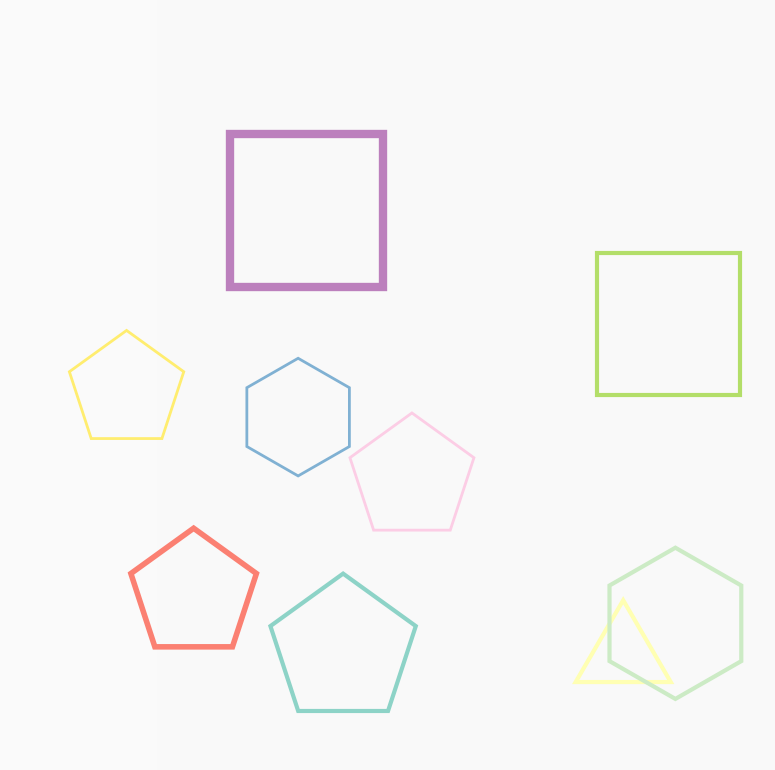[{"shape": "pentagon", "thickness": 1.5, "radius": 0.49, "center": [0.443, 0.156]}, {"shape": "triangle", "thickness": 1.5, "radius": 0.35, "center": [0.804, 0.15]}, {"shape": "pentagon", "thickness": 2, "radius": 0.43, "center": [0.25, 0.229]}, {"shape": "hexagon", "thickness": 1, "radius": 0.38, "center": [0.385, 0.458]}, {"shape": "square", "thickness": 1.5, "radius": 0.46, "center": [0.862, 0.579]}, {"shape": "pentagon", "thickness": 1, "radius": 0.42, "center": [0.532, 0.38]}, {"shape": "square", "thickness": 3, "radius": 0.49, "center": [0.396, 0.726]}, {"shape": "hexagon", "thickness": 1.5, "radius": 0.49, "center": [0.871, 0.19]}, {"shape": "pentagon", "thickness": 1, "radius": 0.39, "center": [0.163, 0.493]}]